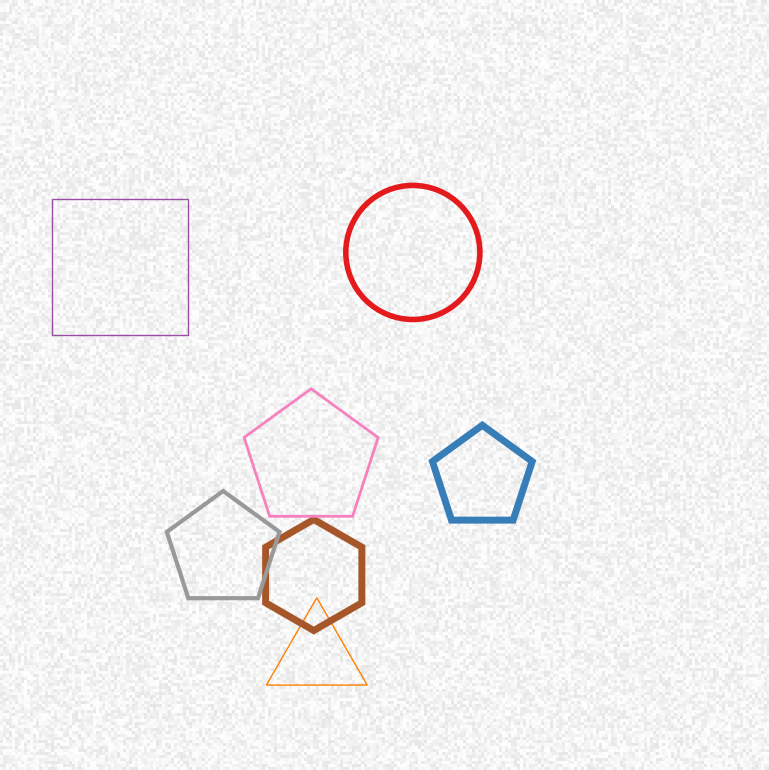[{"shape": "circle", "thickness": 2, "radius": 0.44, "center": [0.536, 0.672]}, {"shape": "pentagon", "thickness": 2.5, "radius": 0.34, "center": [0.626, 0.38]}, {"shape": "square", "thickness": 0.5, "radius": 0.44, "center": [0.156, 0.653]}, {"shape": "triangle", "thickness": 0.5, "radius": 0.38, "center": [0.411, 0.148]}, {"shape": "hexagon", "thickness": 2.5, "radius": 0.36, "center": [0.407, 0.253]}, {"shape": "pentagon", "thickness": 1, "radius": 0.46, "center": [0.404, 0.404]}, {"shape": "pentagon", "thickness": 1.5, "radius": 0.38, "center": [0.29, 0.285]}]